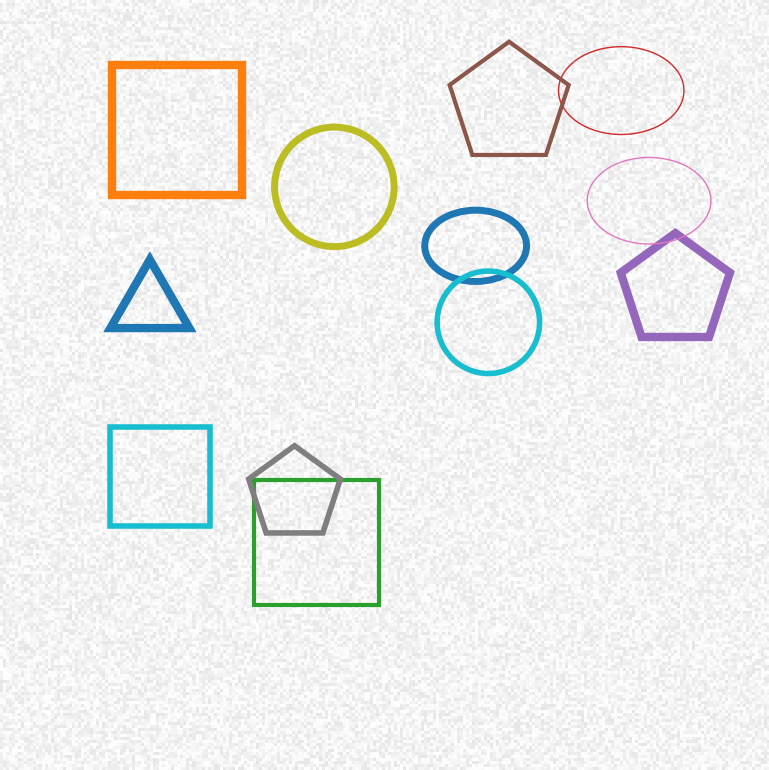[{"shape": "oval", "thickness": 2.5, "radius": 0.33, "center": [0.618, 0.681]}, {"shape": "triangle", "thickness": 3, "radius": 0.3, "center": [0.195, 0.604]}, {"shape": "square", "thickness": 3, "radius": 0.42, "center": [0.229, 0.831]}, {"shape": "square", "thickness": 1.5, "radius": 0.41, "center": [0.411, 0.295]}, {"shape": "oval", "thickness": 0.5, "radius": 0.41, "center": [0.807, 0.882]}, {"shape": "pentagon", "thickness": 3, "radius": 0.37, "center": [0.877, 0.623]}, {"shape": "pentagon", "thickness": 1.5, "radius": 0.41, "center": [0.661, 0.865]}, {"shape": "oval", "thickness": 0.5, "radius": 0.4, "center": [0.843, 0.739]}, {"shape": "pentagon", "thickness": 2, "radius": 0.31, "center": [0.382, 0.358]}, {"shape": "circle", "thickness": 2.5, "radius": 0.39, "center": [0.434, 0.757]}, {"shape": "square", "thickness": 2, "radius": 0.32, "center": [0.208, 0.381]}, {"shape": "circle", "thickness": 2, "radius": 0.33, "center": [0.634, 0.581]}]